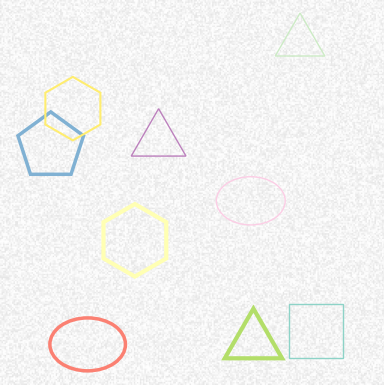[{"shape": "square", "thickness": 1, "radius": 0.35, "center": [0.82, 0.141]}, {"shape": "hexagon", "thickness": 3, "radius": 0.47, "center": [0.35, 0.376]}, {"shape": "oval", "thickness": 2.5, "radius": 0.49, "center": [0.228, 0.106]}, {"shape": "pentagon", "thickness": 2.5, "radius": 0.45, "center": [0.132, 0.62]}, {"shape": "triangle", "thickness": 3, "radius": 0.43, "center": [0.658, 0.112]}, {"shape": "oval", "thickness": 1, "radius": 0.45, "center": [0.651, 0.478]}, {"shape": "triangle", "thickness": 1, "radius": 0.41, "center": [0.412, 0.636]}, {"shape": "triangle", "thickness": 1, "radius": 0.37, "center": [0.779, 0.892]}, {"shape": "hexagon", "thickness": 1.5, "radius": 0.41, "center": [0.189, 0.718]}]